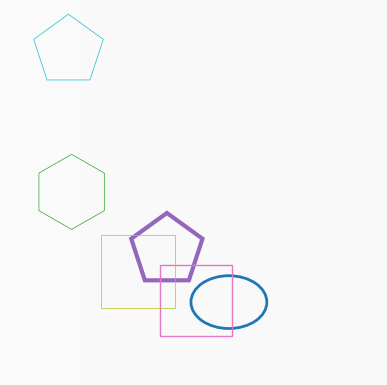[{"shape": "oval", "thickness": 2, "radius": 0.49, "center": [0.591, 0.215]}, {"shape": "hexagon", "thickness": 0.5, "radius": 0.49, "center": [0.185, 0.502]}, {"shape": "pentagon", "thickness": 3, "radius": 0.48, "center": [0.431, 0.35]}, {"shape": "square", "thickness": 1, "radius": 0.46, "center": [0.506, 0.219]}, {"shape": "square", "thickness": 0.5, "radius": 0.48, "center": [0.355, 0.295]}, {"shape": "pentagon", "thickness": 0.5, "radius": 0.47, "center": [0.177, 0.869]}]